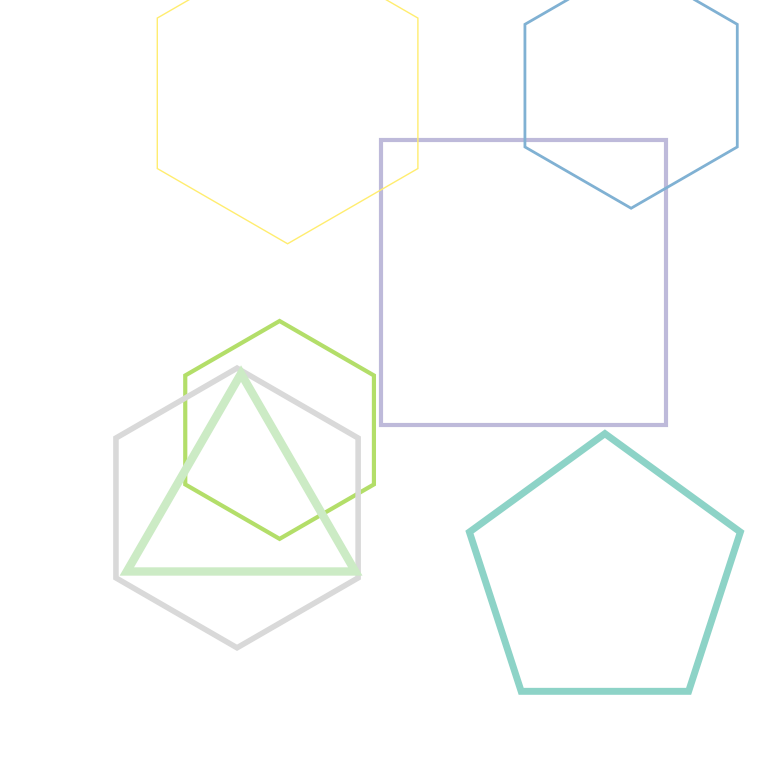[{"shape": "pentagon", "thickness": 2.5, "radius": 0.92, "center": [0.786, 0.252]}, {"shape": "square", "thickness": 1.5, "radius": 0.93, "center": [0.68, 0.633]}, {"shape": "hexagon", "thickness": 1, "radius": 0.8, "center": [0.82, 0.889]}, {"shape": "hexagon", "thickness": 1.5, "radius": 0.71, "center": [0.363, 0.442]}, {"shape": "hexagon", "thickness": 2, "radius": 0.91, "center": [0.308, 0.34]}, {"shape": "triangle", "thickness": 3, "radius": 0.86, "center": [0.313, 0.343]}, {"shape": "hexagon", "thickness": 0.5, "radius": 0.98, "center": [0.374, 0.879]}]